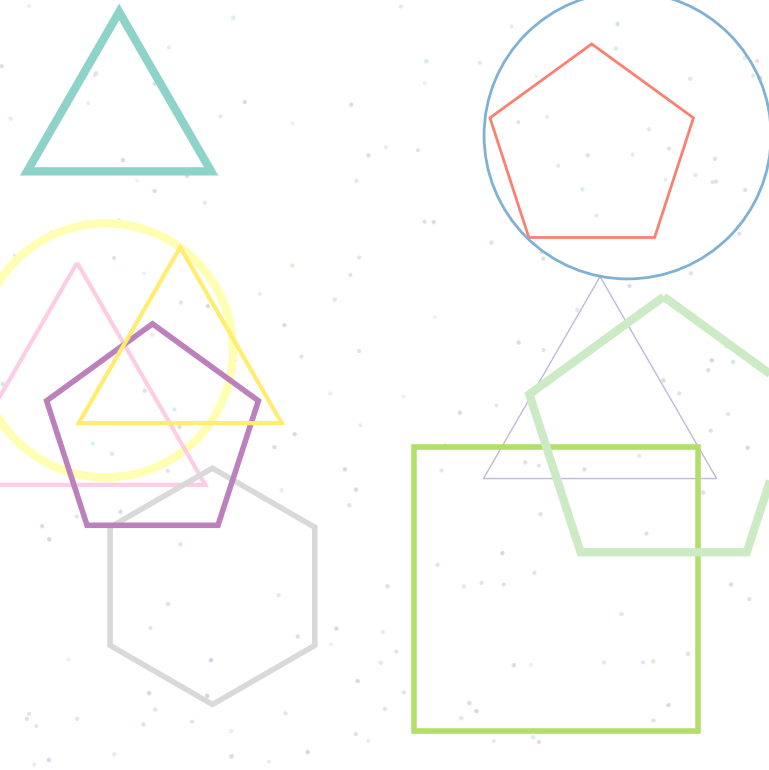[{"shape": "triangle", "thickness": 3, "radius": 0.69, "center": [0.155, 0.846]}, {"shape": "circle", "thickness": 3, "radius": 0.83, "center": [0.138, 0.545]}, {"shape": "triangle", "thickness": 0.5, "radius": 0.87, "center": [0.779, 0.466]}, {"shape": "pentagon", "thickness": 1, "radius": 0.69, "center": [0.768, 0.804]}, {"shape": "circle", "thickness": 1, "radius": 0.93, "center": [0.815, 0.824]}, {"shape": "square", "thickness": 2, "radius": 0.92, "center": [0.722, 0.235]}, {"shape": "triangle", "thickness": 1.5, "radius": 0.96, "center": [0.1, 0.466]}, {"shape": "hexagon", "thickness": 2, "radius": 0.77, "center": [0.276, 0.239]}, {"shape": "pentagon", "thickness": 2, "radius": 0.72, "center": [0.198, 0.435]}, {"shape": "pentagon", "thickness": 3, "radius": 0.92, "center": [0.862, 0.431]}, {"shape": "triangle", "thickness": 1.5, "radius": 0.76, "center": [0.234, 0.527]}]